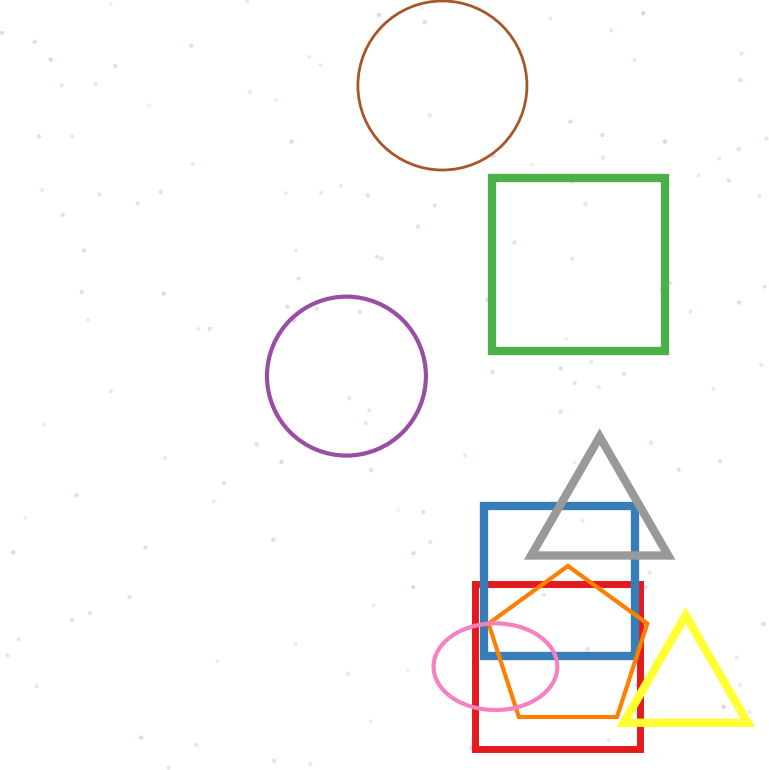[{"shape": "square", "thickness": 2.5, "radius": 0.54, "center": [0.724, 0.134]}, {"shape": "square", "thickness": 3, "radius": 0.49, "center": [0.726, 0.246]}, {"shape": "square", "thickness": 3, "radius": 0.56, "center": [0.751, 0.657]}, {"shape": "circle", "thickness": 1.5, "radius": 0.52, "center": [0.45, 0.512]}, {"shape": "pentagon", "thickness": 1.5, "radius": 0.54, "center": [0.738, 0.157]}, {"shape": "triangle", "thickness": 3, "radius": 0.46, "center": [0.891, 0.108]}, {"shape": "circle", "thickness": 1, "radius": 0.55, "center": [0.575, 0.889]}, {"shape": "oval", "thickness": 1.5, "radius": 0.4, "center": [0.643, 0.134]}, {"shape": "triangle", "thickness": 3, "radius": 0.51, "center": [0.779, 0.33]}]